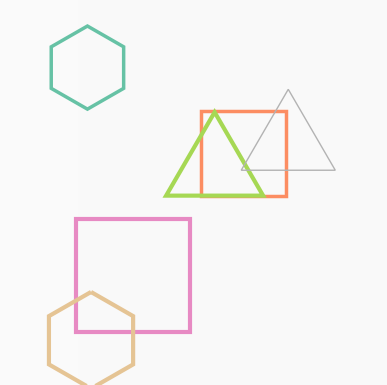[{"shape": "hexagon", "thickness": 2.5, "radius": 0.54, "center": [0.226, 0.824]}, {"shape": "square", "thickness": 2.5, "radius": 0.55, "center": [0.629, 0.601]}, {"shape": "square", "thickness": 3, "radius": 0.73, "center": [0.343, 0.284]}, {"shape": "triangle", "thickness": 3, "radius": 0.72, "center": [0.554, 0.564]}, {"shape": "hexagon", "thickness": 3, "radius": 0.63, "center": [0.235, 0.116]}, {"shape": "triangle", "thickness": 1, "radius": 0.7, "center": [0.744, 0.628]}]